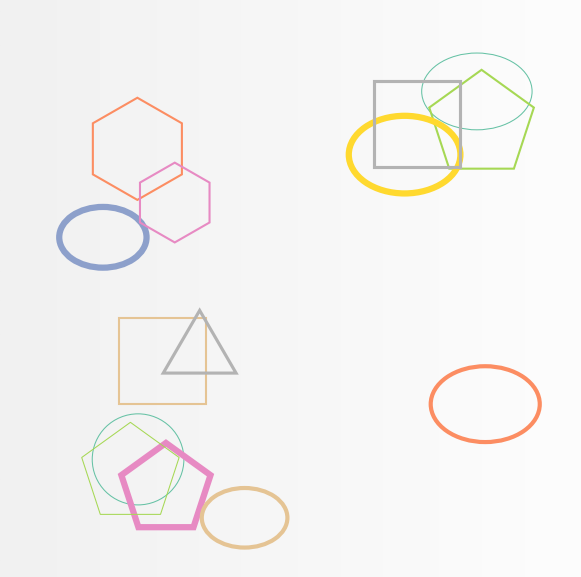[{"shape": "circle", "thickness": 0.5, "radius": 0.39, "center": [0.238, 0.204]}, {"shape": "oval", "thickness": 0.5, "radius": 0.47, "center": [0.82, 0.841]}, {"shape": "oval", "thickness": 2, "radius": 0.47, "center": [0.835, 0.299]}, {"shape": "hexagon", "thickness": 1, "radius": 0.44, "center": [0.236, 0.741]}, {"shape": "oval", "thickness": 3, "radius": 0.38, "center": [0.177, 0.588]}, {"shape": "pentagon", "thickness": 3, "radius": 0.4, "center": [0.285, 0.151]}, {"shape": "hexagon", "thickness": 1, "radius": 0.35, "center": [0.301, 0.648]}, {"shape": "pentagon", "thickness": 0.5, "radius": 0.44, "center": [0.224, 0.18]}, {"shape": "pentagon", "thickness": 1, "radius": 0.47, "center": [0.828, 0.784]}, {"shape": "oval", "thickness": 3, "radius": 0.48, "center": [0.696, 0.731]}, {"shape": "square", "thickness": 1, "radius": 0.37, "center": [0.28, 0.374]}, {"shape": "oval", "thickness": 2, "radius": 0.37, "center": [0.421, 0.103]}, {"shape": "square", "thickness": 1.5, "radius": 0.37, "center": [0.718, 0.785]}, {"shape": "triangle", "thickness": 1.5, "radius": 0.36, "center": [0.344, 0.389]}]